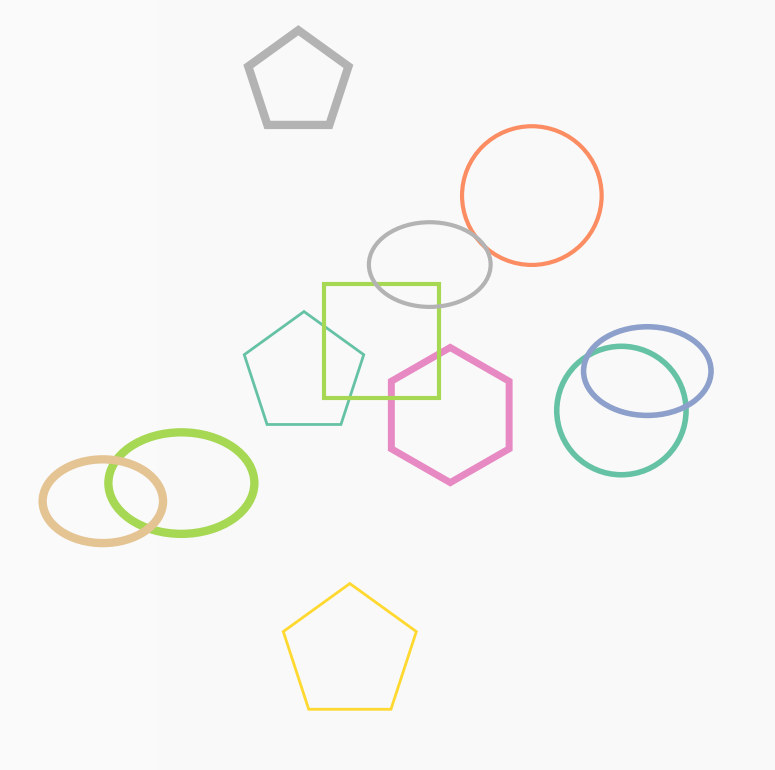[{"shape": "pentagon", "thickness": 1, "radius": 0.41, "center": [0.392, 0.514]}, {"shape": "circle", "thickness": 2, "radius": 0.42, "center": [0.802, 0.467]}, {"shape": "circle", "thickness": 1.5, "radius": 0.45, "center": [0.686, 0.746]}, {"shape": "oval", "thickness": 2, "radius": 0.41, "center": [0.835, 0.518]}, {"shape": "hexagon", "thickness": 2.5, "radius": 0.44, "center": [0.581, 0.461]}, {"shape": "oval", "thickness": 3, "radius": 0.47, "center": [0.234, 0.373]}, {"shape": "square", "thickness": 1.5, "radius": 0.37, "center": [0.492, 0.557]}, {"shape": "pentagon", "thickness": 1, "radius": 0.45, "center": [0.451, 0.152]}, {"shape": "oval", "thickness": 3, "radius": 0.39, "center": [0.133, 0.349]}, {"shape": "oval", "thickness": 1.5, "radius": 0.39, "center": [0.555, 0.656]}, {"shape": "pentagon", "thickness": 3, "radius": 0.34, "center": [0.385, 0.893]}]